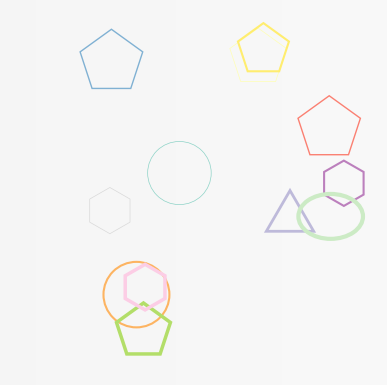[{"shape": "circle", "thickness": 0.5, "radius": 0.41, "center": [0.463, 0.551]}, {"shape": "pentagon", "thickness": 0.5, "radius": 0.38, "center": [0.666, 0.85]}, {"shape": "triangle", "thickness": 2, "radius": 0.35, "center": [0.748, 0.435]}, {"shape": "pentagon", "thickness": 1, "radius": 0.42, "center": [0.85, 0.667]}, {"shape": "pentagon", "thickness": 1, "radius": 0.42, "center": [0.288, 0.839]}, {"shape": "circle", "thickness": 1.5, "radius": 0.43, "center": [0.352, 0.235]}, {"shape": "pentagon", "thickness": 2.5, "radius": 0.37, "center": [0.37, 0.14]}, {"shape": "hexagon", "thickness": 2.5, "radius": 0.3, "center": [0.374, 0.254]}, {"shape": "hexagon", "thickness": 0.5, "radius": 0.3, "center": [0.284, 0.453]}, {"shape": "hexagon", "thickness": 1.5, "radius": 0.29, "center": [0.887, 0.524]}, {"shape": "oval", "thickness": 3, "radius": 0.42, "center": [0.853, 0.438]}, {"shape": "pentagon", "thickness": 1.5, "radius": 0.35, "center": [0.68, 0.871]}]